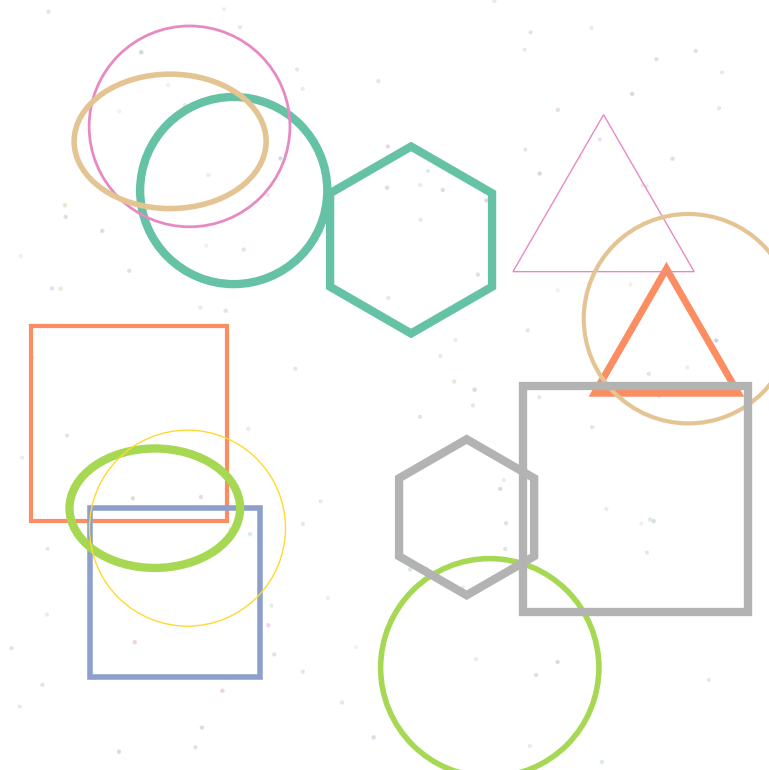[{"shape": "hexagon", "thickness": 3, "radius": 0.61, "center": [0.534, 0.688]}, {"shape": "circle", "thickness": 3, "radius": 0.61, "center": [0.304, 0.753]}, {"shape": "triangle", "thickness": 2.5, "radius": 0.54, "center": [0.865, 0.543]}, {"shape": "square", "thickness": 1.5, "radius": 0.63, "center": [0.167, 0.45]}, {"shape": "square", "thickness": 2, "radius": 0.55, "center": [0.228, 0.231]}, {"shape": "triangle", "thickness": 0.5, "radius": 0.68, "center": [0.784, 0.715]}, {"shape": "circle", "thickness": 1, "radius": 0.65, "center": [0.246, 0.836]}, {"shape": "oval", "thickness": 3, "radius": 0.55, "center": [0.201, 0.34]}, {"shape": "circle", "thickness": 2, "radius": 0.71, "center": [0.636, 0.133]}, {"shape": "circle", "thickness": 0.5, "radius": 0.64, "center": [0.243, 0.314]}, {"shape": "oval", "thickness": 2, "radius": 0.62, "center": [0.221, 0.816]}, {"shape": "circle", "thickness": 1.5, "radius": 0.68, "center": [0.894, 0.586]}, {"shape": "hexagon", "thickness": 3, "radius": 0.51, "center": [0.606, 0.328]}, {"shape": "square", "thickness": 3, "radius": 0.73, "center": [0.825, 0.352]}]